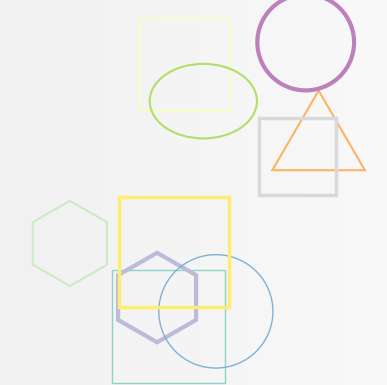[{"shape": "square", "thickness": 1, "radius": 0.73, "center": [0.435, 0.152]}, {"shape": "square", "thickness": 1, "radius": 0.59, "center": [0.476, 0.833]}, {"shape": "hexagon", "thickness": 3, "radius": 0.58, "center": [0.405, 0.227]}, {"shape": "circle", "thickness": 1, "radius": 0.74, "center": [0.557, 0.191]}, {"shape": "triangle", "thickness": 1.5, "radius": 0.69, "center": [0.822, 0.627]}, {"shape": "oval", "thickness": 1.5, "radius": 0.69, "center": [0.525, 0.737]}, {"shape": "square", "thickness": 2.5, "radius": 0.5, "center": [0.768, 0.594]}, {"shape": "circle", "thickness": 3, "radius": 0.62, "center": [0.789, 0.89]}, {"shape": "hexagon", "thickness": 1.5, "radius": 0.55, "center": [0.181, 0.368]}, {"shape": "square", "thickness": 2.5, "radius": 0.71, "center": [0.45, 0.345]}]